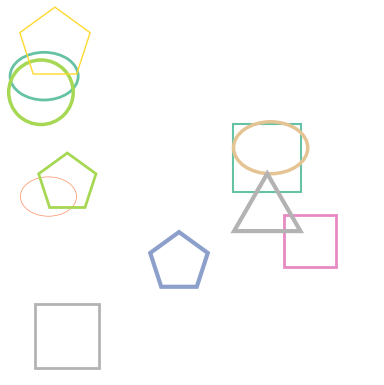[{"shape": "square", "thickness": 1.5, "radius": 0.44, "center": [0.694, 0.59]}, {"shape": "oval", "thickness": 2, "radius": 0.44, "center": [0.115, 0.802]}, {"shape": "oval", "thickness": 0.5, "radius": 0.37, "center": [0.126, 0.489]}, {"shape": "pentagon", "thickness": 3, "radius": 0.39, "center": [0.465, 0.319]}, {"shape": "square", "thickness": 2, "radius": 0.34, "center": [0.806, 0.373]}, {"shape": "circle", "thickness": 2.5, "radius": 0.42, "center": [0.106, 0.76]}, {"shape": "pentagon", "thickness": 2, "radius": 0.39, "center": [0.175, 0.524]}, {"shape": "pentagon", "thickness": 1, "radius": 0.48, "center": [0.143, 0.885]}, {"shape": "oval", "thickness": 2.5, "radius": 0.48, "center": [0.703, 0.616]}, {"shape": "triangle", "thickness": 3, "radius": 0.5, "center": [0.694, 0.45]}, {"shape": "square", "thickness": 2, "radius": 0.41, "center": [0.175, 0.128]}]